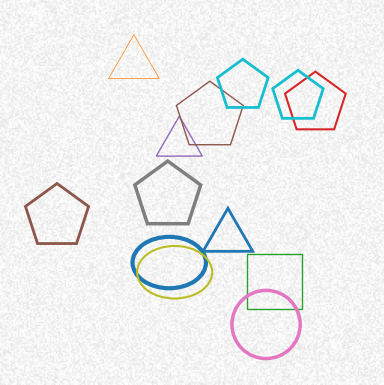[{"shape": "oval", "thickness": 3, "radius": 0.48, "center": [0.44, 0.318]}, {"shape": "triangle", "thickness": 2, "radius": 0.37, "center": [0.592, 0.384]}, {"shape": "triangle", "thickness": 0.5, "radius": 0.38, "center": [0.348, 0.834]}, {"shape": "square", "thickness": 1, "radius": 0.35, "center": [0.713, 0.269]}, {"shape": "pentagon", "thickness": 1.5, "radius": 0.41, "center": [0.819, 0.731]}, {"shape": "triangle", "thickness": 1, "radius": 0.35, "center": [0.466, 0.629]}, {"shape": "pentagon", "thickness": 1, "radius": 0.46, "center": [0.545, 0.698]}, {"shape": "pentagon", "thickness": 2, "radius": 0.43, "center": [0.148, 0.437]}, {"shape": "circle", "thickness": 2.5, "radius": 0.44, "center": [0.691, 0.157]}, {"shape": "pentagon", "thickness": 2.5, "radius": 0.45, "center": [0.436, 0.492]}, {"shape": "oval", "thickness": 1.5, "radius": 0.49, "center": [0.454, 0.293]}, {"shape": "pentagon", "thickness": 2, "radius": 0.35, "center": [0.631, 0.777]}, {"shape": "pentagon", "thickness": 2, "radius": 0.34, "center": [0.774, 0.748]}]